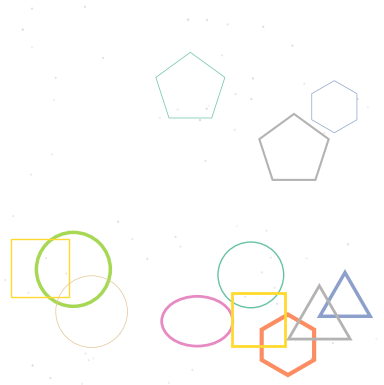[{"shape": "pentagon", "thickness": 0.5, "radius": 0.47, "center": [0.494, 0.77]}, {"shape": "circle", "thickness": 1, "radius": 0.43, "center": [0.652, 0.286]}, {"shape": "hexagon", "thickness": 3, "radius": 0.39, "center": [0.748, 0.104]}, {"shape": "triangle", "thickness": 2.5, "radius": 0.38, "center": [0.896, 0.216]}, {"shape": "hexagon", "thickness": 0.5, "radius": 0.34, "center": [0.868, 0.723]}, {"shape": "oval", "thickness": 2, "radius": 0.46, "center": [0.512, 0.166]}, {"shape": "circle", "thickness": 2.5, "radius": 0.48, "center": [0.191, 0.3]}, {"shape": "square", "thickness": 1, "radius": 0.38, "center": [0.105, 0.303]}, {"shape": "square", "thickness": 2, "radius": 0.34, "center": [0.672, 0.17]}, {"shape": "circle", "thickness": 0.5, "radius": 0.47, "center": [0.238, 0.191]}, {"shape": "triangle", "thickness": 2, "radius": 0.46, "center": [0.83, 0.165]}, {"shape": "pentagon", "thickness": 1.5, "radius": 0.47, "center": [0.764, 0.609]}]